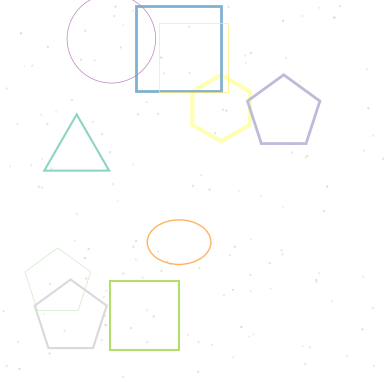[{"shape": "triangle", "thickness": 1.5, "radius": 0.49, "center": [0.199, 0.605]}, {"shape": "hexagon", "thickness": 3, "radius": 0.43, "center": [0.574, 0.719]}, {"shape": "pentagon", "thickness": 2, "radius": 0.49, "center": [0.737, 0.707]}, {"shape": "square", "thickness": 2, "radius": 0.55, "center": [0.463, 0.875]}, {"shape": "oval", "thickness": 1, "radius": 0.41, "center": [0.465, 0.371]}, {"shape": "square", "thickness": 1.5, "radius": 0.45, "center": [0.375, 0.18]}, {"shape": "pentagon", "thickness": 1.5, "radius": 0.49, "center": [0.184, 0.176]}, {"shape": "circle", "thickness": 0.5, "radius": 0.57, "center": [0.289, 0.899]}, {"shape": "pentagon", "thickness": 0.5, "radius": 0.45, "center": [0.15, 0.266]}, {"shape": "square", "thickness": 0.5, "radius": 0.45, "center": [0.503, 0.851]}]